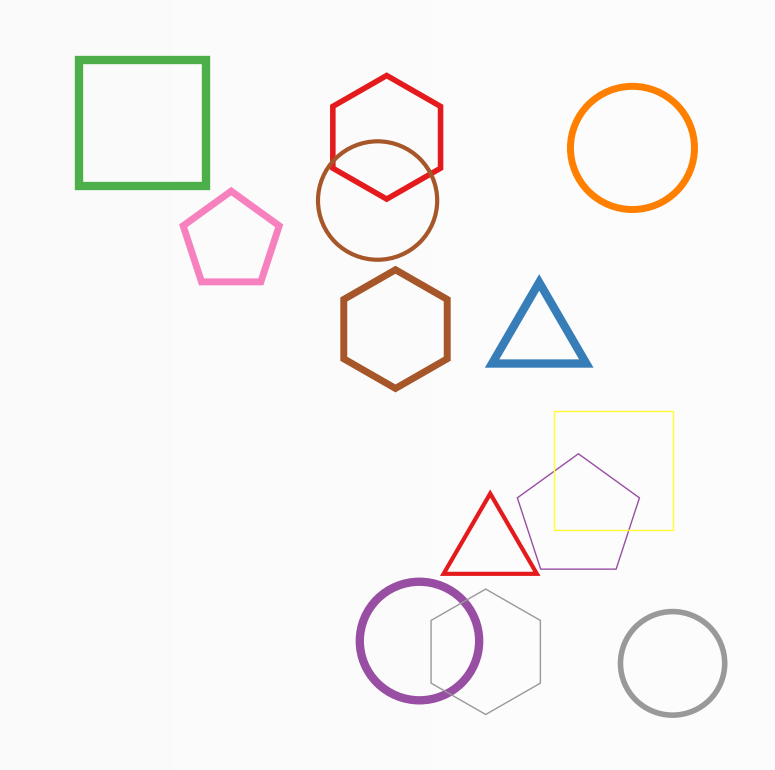[{"shape": "triangle", "thickness": 1.5, "radius": 0.35, "center": [0.633, 0.29]}, {"shape": "hexagon", "thickness": 2, "radius": 0.4, "center": [0.499, 0.822]}, {"shape": "triangle", "thickness": 3, "radius": 0.35, "center": [0.696, 0.563]}, {"shape": "square", "thickness": 3, "radius": 0.41, "center": [0.184, 0.841]}, {"shape": "circle", "thickness": 3, "radius": 0.39, "center": [0.541, 0.167]}, {"shape": "pentagon", "thickness": 0.5, "radius": 0.41, "center": [0.746, 0.328]}, {"shape": "circle", "thickness": 2.5, "radius": 0.4, "center": [0.816, 0.808]}, {"shape": "square", "thickness": 0.5, "radius": 0.39, "center": [0.792, 0.389]}, {"shape": "circle", "thickness": 1.5, "radius": 0.38, "center": [0.487, 0.74]}, {"shape": "hexagon", "thickness": 2.5, "radius": 0.39, "center": [0.51, 0.573]}, {"shape": "pentagon", "thickness": 2.5, "radius": 0.33, "center": [0.298, 0.687]}, {"shape": "circle", "thickness": 2, "radius": 0.34, "center": [0.868, 0.138]}, {"shape": "hexagon", "thickness": 0.5, "radius": 0.41, "center": [0.627, 0.154]}]